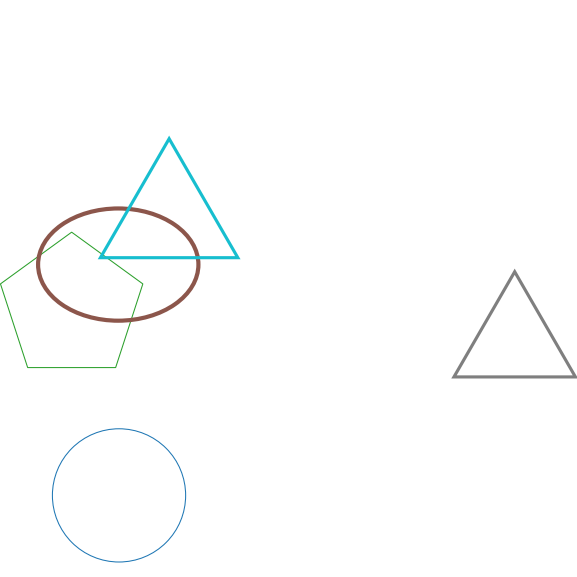[{"shape": "circle", "thickness": 0.5, "radius": 0.58, "center": [0.206, 0.141]}, {"shape": "pentagon", "thickness": 0.5, "radius": 0.65, "center": [0.124, 0.467]}, {"shape": "oval", "thickness": 2, "radius": 0.69, "center": [0.205, 0.541]}, {"shape": "triangle", "thickness": 1.5, "radius": 0.61, "center": [0.891, 0.407]}, {"shape": "triangle", "thickness": 1.5, "radius": 0.69, "center": [0.293, 0.622]}]